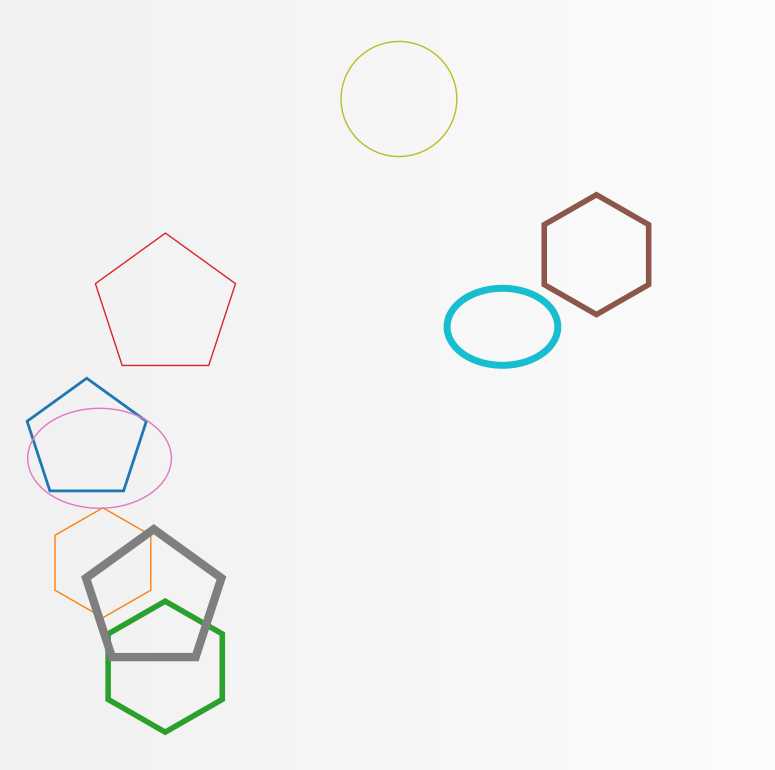[{"shape": "pentagon", "thickness": 1, "radius": 0.4, "center": [0.112, 0.428]}, {"shape": "hexagon", "thickness": 0.5, "radius": 0.36, "center": [0.133, 0.269]}, {"shape": "hexagon", "thickness": 2, "radius": 0.43, "center": [0.213, 0.134]}, {"shape": "pentagon", "thickness": 0.5, "radius": 0.48, "center": [0.213, 0.602]}, {"shape": "hexagon", "thickness": 2, "radius": 0.39, "center": [0.77, 0.669]}, {"shape": "oval", "thickness": 0.5, "radius": 0.46, "center": [0.128, 0.405]}, {"shape": "pentagon", "thickness": 3, "radius": 0.46, "center": [0.198, 0.221]}, {"shape": "circle", "thickness": 0.5, "radius": 0.37, "center": [0.515, 0.871]}, {"shape": "oval", "thickness": 2.5, "radius": 0.36, "center": [0.648, 0.576]}]